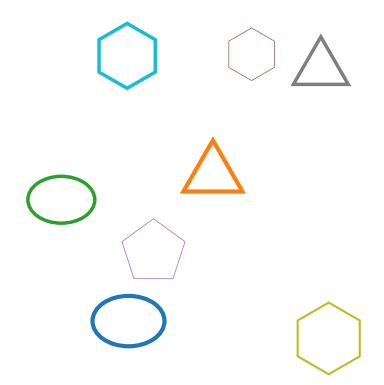[{"shape": "oval", "thickness": 3, "radius": 0.47, "center": [0.334, 0.166]}, {"shape": "triangle", "thickness": 3, "radius": 0.44, "center": [0.553, 0.547]}, {"shape": "oval", "thickness": 2.5, "radius": 0.43, "center": [0.159, 0.481]}, {"shape": "pentagon", "thickness": 0.5, "radius": 0.43, "center": [0.399, 0.346]}, {"shape": "hexagon", "thickness": 0.5, "radius": 0.34, "center": [0.654, 0.859]}, {"shape": "triangle", "thickness": 2.5, "radius": 0.41, "center": [0.833, 0.822]}, {"shape": "hexagon", "thickness": 1.5, "radius": 0.47, "center": [0.854, 0.121]}, {"shape": "hexagon", "thickness": 2.5, "radius": 0.42, "center": [0.33, 0.855]}]